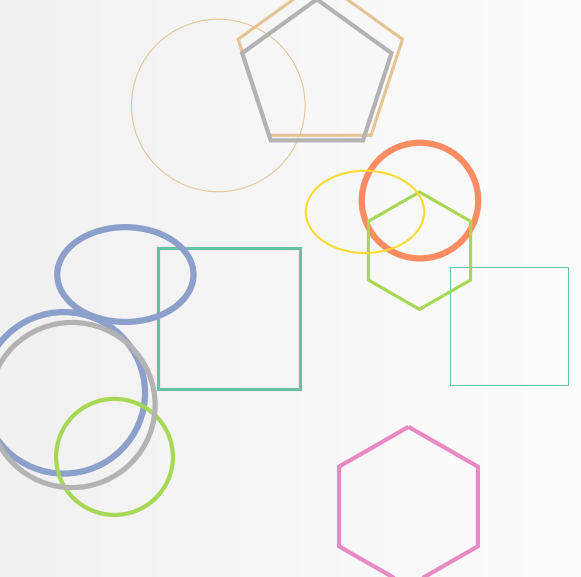[{"shape": "square", "thickness": 1.5, "radius": 0.61, "center": [0.394, 0.448]}, {"shape": "square", "thickness": 0.5, "radius": 0.51, "center": [0.876, 0.434]}, {"shape": "circle", "thickness": 3, "radius": 0.5, "center": [0.723, 0.652]}, {"shape": "circle", "thickness": 3, "radius": 0.7, "center": [0.11, 0.319]}, {"shape": "oval", "thickness": 3, "radius": 0.59, "center": [0.216, 0.524]}, {"shape": "hexagon", "thickness": 2, "radius": 0.69, "center": [0.703, 0.122]}, {"shape": "circle", "thickness": 2, "radius": 0.5, "center": [0.197, 0.208]}, {"shape": "hexagon", "thickness": 1.5, "radius": 0.51, "center": [0.722, 0.565]}, {"shape": "oval", "thickness": 1, "radius": 0.51, "center": [0.628, 0.632]}, {"shape": "circle", "thickness": 0.5, "radius": 0.75, "center": [0.375, 0.816]}, {"shape": "pentagon", "thickness": 1.5, "radius": 0.74, "center": [0.551, 0.885]}, {"shape": "circle", "thickness": 2.5, "radius": 0.71, "center": [0.124, 0.298]}, {"shape": "pentagon", "thickness": 2, "radius": 0.68, "center": [0.545, 0.865]}]